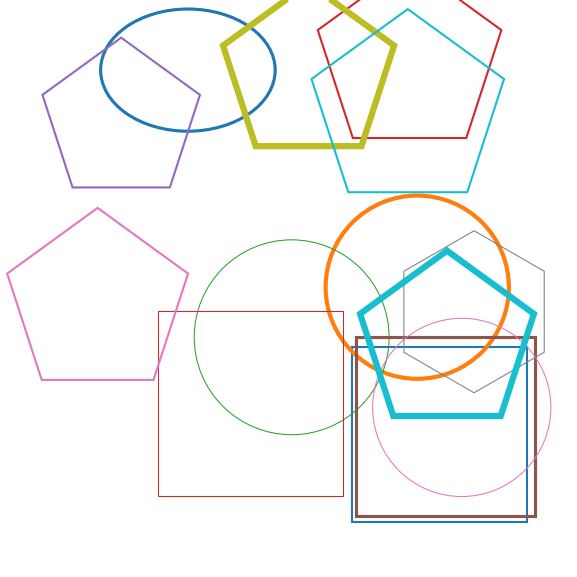[{"shape": "oval", "thickness": 1.5, "radius": 0.76, "center": [0.325, 0.878]}, {"shape": "square", "thickness": 1, "radius": 0.76, "center": [0.761, 0.247]}, {"shape": "circle", "thickness": 2, "radius": 0.79, "center": [0.722, 0.502]}, {"shape": "circle", "thickness": 0.5, "radius": 0.84, "center": [0.505, 0.415]}, {"shape": "pentagon", "thickness": 1, "radius": 0.84, "center": [0.709, 0.895]}, {"shape": "square", "thickness": 0.5, "radius": 0.8, "center": [0.434, 0.3]}, {"shape": "pentagon", "thickness": 1, "radius": 0.72, "center": [0.21, 0.791]}, {"shape": "square", "thickness": 1.5, "radius": 0.78, "center": [0.771, 0.26]}, {"shape": "pentagon", "thickness": 1, "radius": 0.82, "center": [0.169, 0.474]}, {"shape": "circle", "thickness": 0.5, "radius": 0.77, "center": [0.8, 0.294]}, {"shape": "hexagon", "thickness": 0.5, "radius": 0.7, "center": [0.821, 0.459]}, {"shape": "pentagon", "thickness": 3, "radius": 0.78, "center": [0.534, 0.872]}, {"shape": "pentagon", "thickness": 3, "radius": 0.79, "center": [0.774, 0.407]}, {"shape": "pentagon", "thickness": 1, "radius": 0.88, "center": [0.706, 0.808]}]